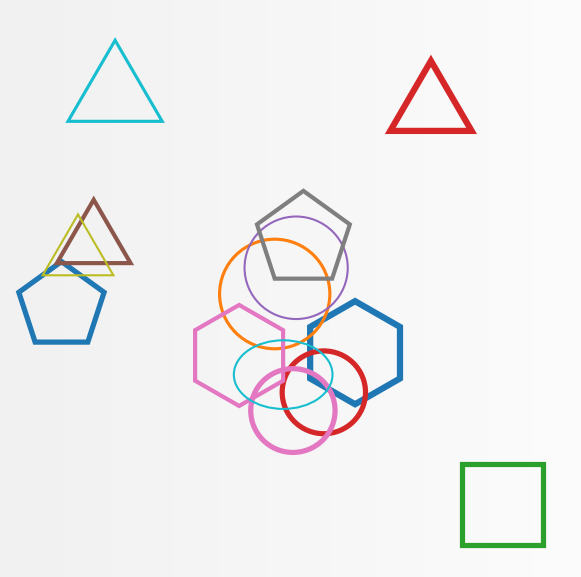[{"shape": "hexagon", "thickness": 3, "radius": 0.45, "center": [0.611, 0.388]}, {"shape": "pentagon", "thickness": 2.5, "radius": 0.39, "center": [0.106, 0.469]}, {"shape": "circle", "thickness": 1.5, "radius": 0.47, "center": [0.473, 0.49]}, {"shape": "square", "thickness": 2.5, "radius": 0.35, "center": [0.865, 0.125]}, {"shape": "circle", "thickness": 2.5, "radius": 0.36, "center": [0.557, 0.32]}, {"shape": "triangle", "thickness": 3, "radius": 0.4, "center": [0.741, 0.813]}, {"shape": "circle", "thickness": 1, "radius": 0.44, "center": [0.509, 0.535]}, {"shape": "triangle", "thickness": 2, "radius": 0.37, "center": [0.161, 0.58]}, {"shape": "hexagon", "thickness": 2, "radius": 0.44, "center": [0.411, 0.384]}, {"shape": "circle", "thickness": 2.5, "radius": 0.36, "center": [0.504, 0.288]}, {"shape": "pentagon", "thickness": 2, "radius": 0.42, "center": [0.522, 0.585]}, {"shape": "triangle", "thickness": 1, "radius": 0.35, "center": [0.134, 0.558]}, {"shape": "oval", "thickness": 1, "radius": 0.42, "center": [0.487, 0.35]}, {"shape": "triangle", "thickness": 1.5, "radius": 0.47, "center": [0.198, 0.836]}]